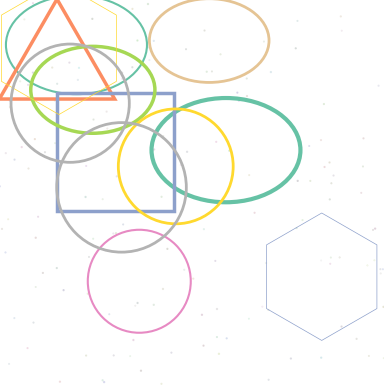[{"shape": "oval", "thickness": 1.5, "radius": 0.92, "center": [0.199, 0.884]}, {"shape": "oval", "thickness": 3, "radius": 0.97, "center": [0.587, 0.61]}, {"shape": "triangle", "thickness": 2.5, "radius": 0.86, "center": [0.148, 0.829]}, {"shape": "square", "thickness": 2.5, "radius": 0.76, "center": [0.3, 0.604]}, {"shape": "hexagon", "thickness": 0.5, "radius": 0.83, "center": [0.836, 0.281]}, {"shape": "circle", "thickness": 1.5, "radius": 0.67, "center": [0.362, 0.269]}, {"shape": "oval", "thickness": 2.5, "radius": 0.81, "center": [0.241, 0.767]}, {"shape": "circle", "thickness": 2, "radius": 0.75, "center": [0.457, 0.568]}, {"shape": "hexagon", "thickness": 0.5, "radius": 0.86, "center": [0.153, 0.875]}, {"shape": "oval", "thickness": 2, "radius": 0.78, "center": [0.543, 0.895]}, {"shape": "circle", "thickness": 2, "radius": 0.84, "center": [0.316, 0.513]}, {"shape": "circle", "thickness": 2, "radius": 0.77, "center": [0.182, 0.732]}]